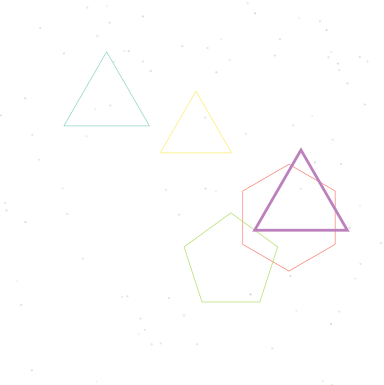[{"shape": "triangle", "thickness": 0.5, "radius": 0.64, "center": [0.277, 0.737]}, {"shape": "hexagon", "thickness": 0.5, "radius": 0.69, "center": [0.75, 0.435]}, {"shape": "pentagon", "thickness": 0.5, "radius": 0.64, "center": [0.6, 0.319]}, {"shape": "triangle", "thickness": 2, "radius": 0.69, "center": [0.782, 0.471]}, {"shape": "triangle", "thickness": 0.5, "radius": 0.53, "center": [0.509, 0.656]}]